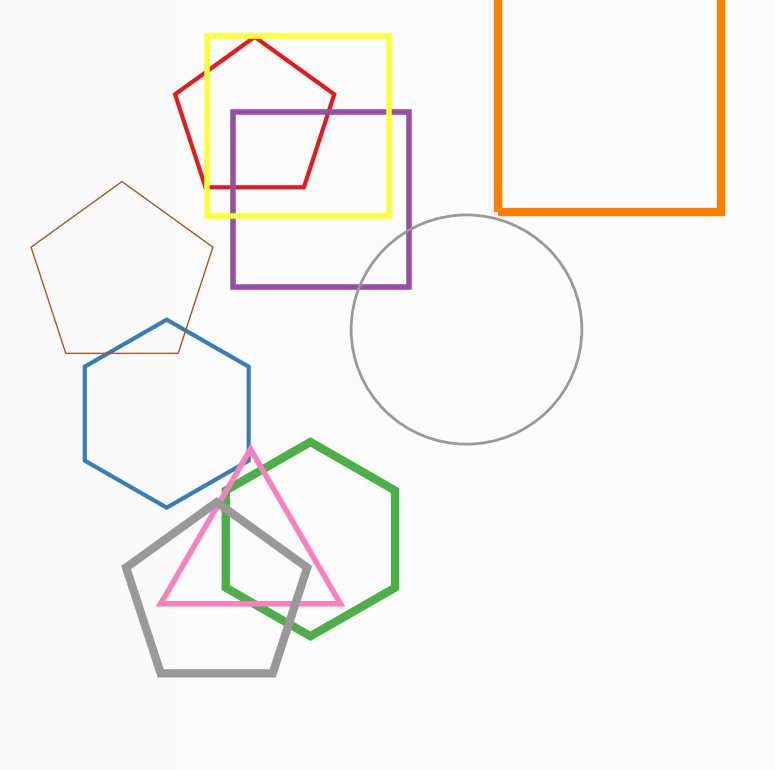[{"shape": "pentagon", "thickness": 1.5, "radius": 0.54, "center": [0.329, 0.844]}, {"shape": "hexagon", "thickness": 1.5, "radius": 0.61, "center": [0.215, 0.463]}, {"shape": "hexagon", "thickness": 3, "radius": 0.63, "center": [0.401, 0.3]}, {"shape": "square", "thickness": 2, "radius": 0.57, "center": [0.415, 0.741]}, {"shape": "square", "thickness": 3, "radius": 0.72, "center": [0.786, 0.868]}, {"shape": "square", "thickness": 2, "radius": 0.59, "center": [0.384, 0.836]}, {"shape": "pentagon", "thickness": 0.5, "radius": 0.62, "center": [0.157, 0.641]}, {"shape": "triangle", "thickness": 2, "radius": 0.67, "center": [0.323, 0.283]}, {"shape": "pentagon", "thickness": 3, "radius": 0.61, "center": [0.28, 0.225]}, {"shape": "circle", "thickness": 1, "radius": 0.74, "center": [0.602, 0.572]}]